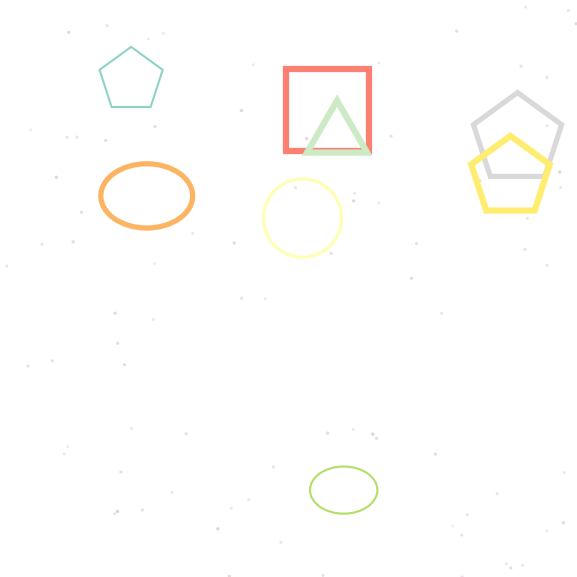[{"shape": "pentagon", "thickness": 1, "radius": 0.29, "center": [0.227, 0.86]}, {"shape": "circle", "thickness": 1.5, "radius": 0.34, "center": [0.524, 0.621]}, {"shape": "square", "thickness": 3, "radius": 0.36, "center": [0.567, 0.809]}, {"shape": "oval", "thickness": 2.5, "radius": 0.4, "center": [0.254, 0.66]}, {"shape": "oval", "thickness": 1, "radius": 0.29, "center": [0.595, 0.15]}, {"shape": "pentagon", "thickness": 2.5, "radius": 0.4, "center": [0.896, 0.759]}, {"shape": "triangle", "thickness": 3, "radius": 0.3, "center": [0.584, 0.765]}, {"shape": "pentagon", "thickness": 3, "radius": 0.36, "center": [0.884, 0.692]}]